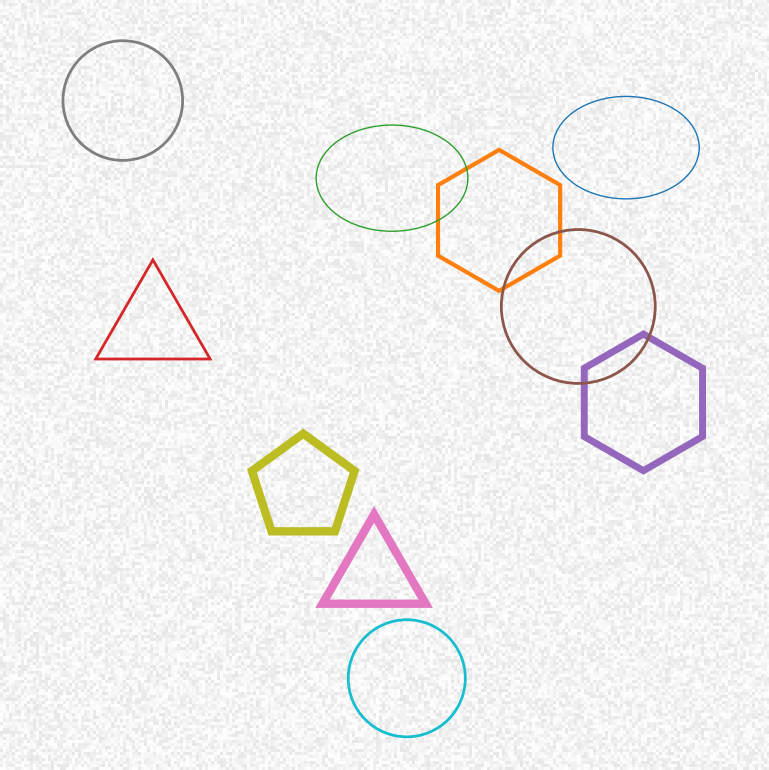[{"shape": "oval", "thickness": 0.5, "radius": 0.48, "center": [0.813, 0.808]}, {"shape": "hexagon", "thickness": 1.5, "radius": 0.46, "center": [0.648, 0.714]}, {"shape": "oval", "thickness": 0.5, "radius": 0.49, "center": [0.509, 0.769]}, {"shape": "triangle", "thickness": 1, "radius": 0.43, "center": [0.199, 0.577]}, {"shape": "hexagon", "thickness": 2.5, "radius": 0.44, "center": [0.836, 0.477]}, {"shape": "circle", "thickness": 1, "radius": 0.5, "center": [0.751, 0.602]}, {"shape": "triangle", "thickness": 3, "radius": 0.39, "center": [0.486, 0.255]}, {"shape": "circle", "thickness": 1, "radius": 0.39, "center": [0.159, 0.869]}, {"shape": "pentagon", "thickness": 3, "radius": 0.35, "center": [0.394, 0.367]}, {"shape": "circle", "thickness": 1, "radius": 0.38, "center": [0.528, 0.119]}]